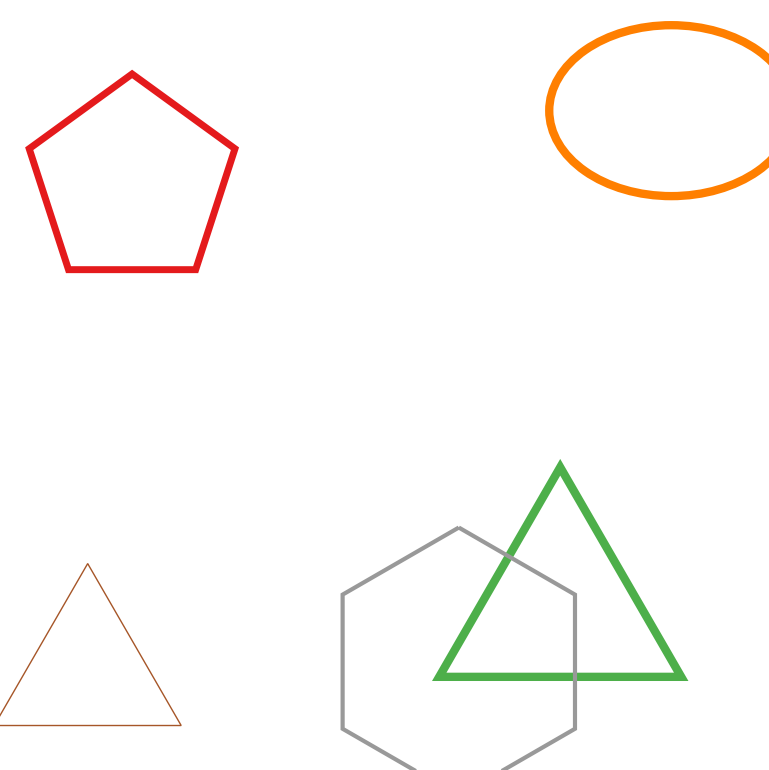[{"shape": "pentagon", "thickness": 2.5, "radius": 0.7, "center": [0.172, 0.763]}, {"shape": "triangle", "thickness": 3, "radius": 0.91, "center": [0.728, 0.212]}, {"shape": "oval", "thickness": 3, "radius": 0.79, "center": [0.872, 0.856]}, {"shape": "triangle", "thickness": 0.5, "radius": 0.7, "center": [0.114, 0.128]}, {"shape": "hexagon", "thickness": 1.5, "radius": 0.87, "center": [0.596, 0.141]}]